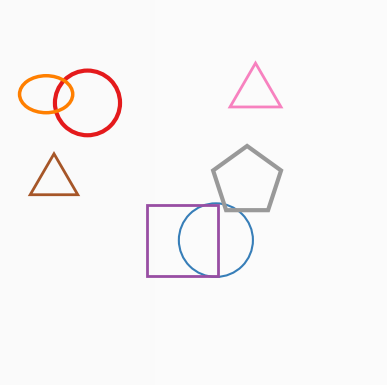[{"shape": "circle", "thickness": 3, "radius": 0.42, "center": [0.226, 0.733]}, {"shape": "circle", "thickness": 1.5, "radius": 0.48, "center": [0.557, 0.376]}, {"shape": "square", "thickness": 2, "radius": 0.46, "center": [0.471, 0.375]}, {"shape": "oval", "thickness": 2.5, "radius": 0.34, "center": [0.119, 0.755]}, {"shape": "triangle", "thickness": 2, "radius": 0.35, "center": [0.139, 0.53]}, {"shape": "triangle", "thickness": 2, "radius": 0.38, "center": [0.659, 0.76]}, {"shape": "pentagon", "thickness": 3, "radius": 0.46, "center": [0.638, 0.529]}]